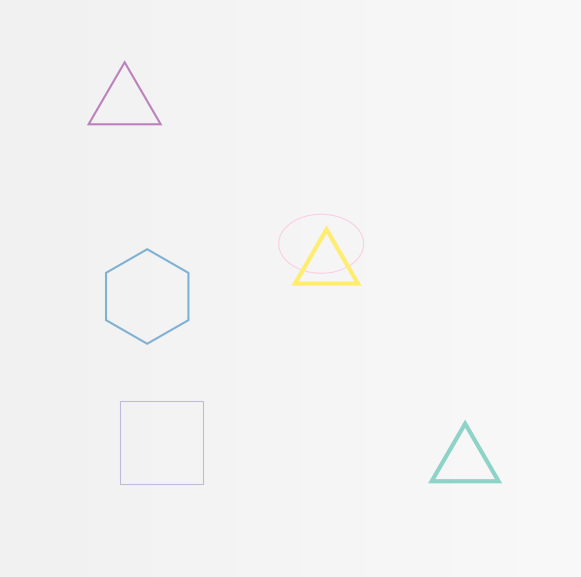[{"shape": "triangle", "thickness": 2, "radius": 0.33, "center": [0.8, 0.199]}, {"shape": "square", "thickness": 0.5, "radius": 0.36, "center": [0.278, 0.233]}, {"shape": "hexagon", "thickness": 1, "radius": 0.41, "center": [0.253, 0.486]}, {"shape": "oval", "thickness": 0.5, "radius": 0.37, "center": [0.553, 0.577]}, {"shape": "triangle", "thickness": 1, "radius": 0.36, "center": [0.214, 0.82]}, {"shape": "triangle", "thickness": 2, "radius": 0.31, "center": [0.562, 0.539]}]